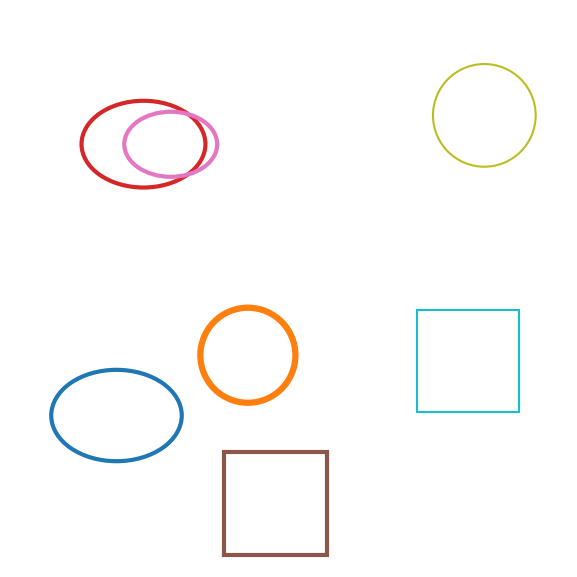[{"shape": "oval", "thickness": 2, "radius": 0.57, "center": [0.202, 0.28]}, {"shape": "circle", "thickness": 3, "radius": 0.41, "center": [0.429, 0.384]}, {"shape": "oval", "thickness": 2, "radius": 0.54, "center": [0.248, 0.75]}, {"shape": "square", "thickness": 2, "radius": 0.45, "center": [0.477, 0.127]}, {"shape": "oval", "thickness": 2, "radius": 0.4, "center": [0.296, 0.749]}, {"shape": "circle", "thickness": 1, "radius": 0.44, "center": [0.839, 0.799]}, {"shape": "square", "thickness": 1, "radius": 0.44, "center": [0.811, 0.374]}]